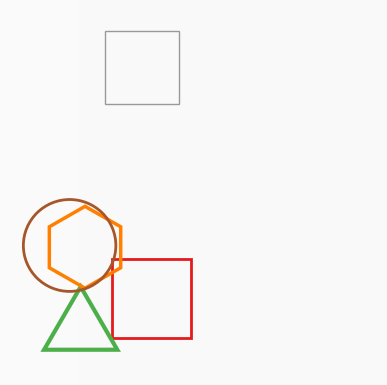[{"shape": "square", "thickness": 2, "radius": 0.51, "center": [0.39, 0.224]}, {"shape": "triangle", "thickness": 3, "radius": 0.55, "center": [0.208, 0.146]}, {"shape": "hexagon", "thickness": 2.5, "radius": 0.53, "center": [0.219, 0.358]}, {"shape": "circle", "thickness": 2, "radius": 0.6, "center": [0.18, 0.362]}, {"shape": "square", "thickness": 1, "radius": 0.48, "center": [0.366, 0.824]}]